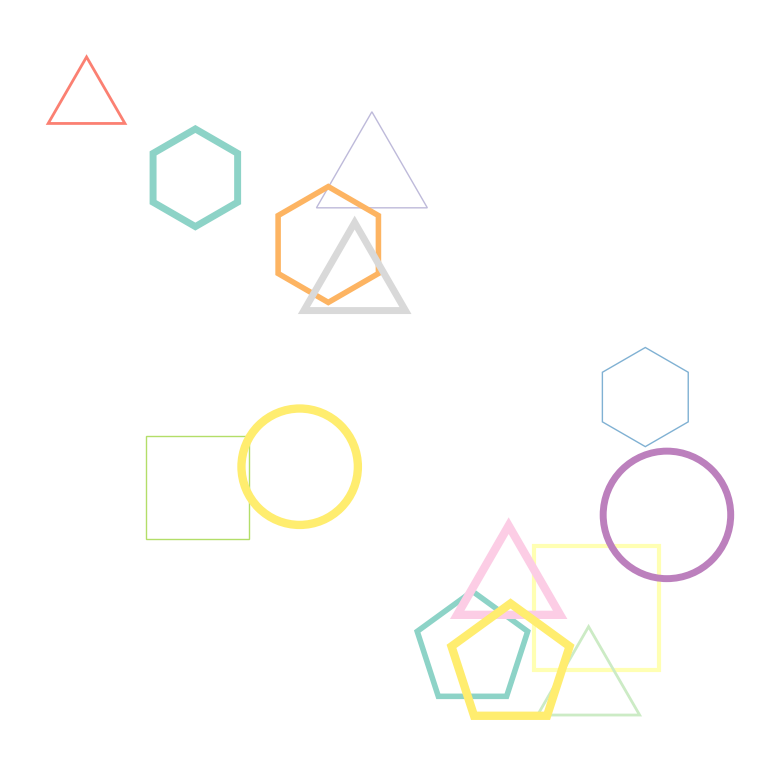[{"shape": "pentagon", "thickness": 2, "radius": 0.38, "center": [0.614, 0.157]}, {"shape": "hexagon", "thickness": 2.5, "radius": 0.32, "center": [0.254, 0.769]}, {"shape": "square", "thickness": 1.5, "radius": 0.4, "center": [0.775, 0.211]}, {"shape": "triangle", "thickness": 0.5, "radius": 0.42, "center": [0.483, 0.772]}, {"shape": "triangle", "thickness": 1, "radius": 0.29, "center": [0.112, 0.868]}, {"shape": "hexagon", "thickness": 0.5, "radius": 0.32, "center": [0.838, 0.484]}, {"shape": "hexagon", "thickness": 2, "radius": 0.38, "center": [0.426, 0.682]}, {"shape": "square", "thickness": 0.5, "radius": 0.33, "center": [0.257, 0.367]}, {"shape": "triangle", "thickness": 3, "radius": 0.39, "center": [0.661, 0.24]}, {"shape": "triangle", "thickness": 2.5, "radius": 0.38, "center": [0.461, 0.635]}, {"shape": "circle", "thickness": 2.5, "radius": 0.41, "center": [0.866, 0.331]}, {"shape": "triangle", "thickness": 1, "radius": 0.38, "center": [0.764, 0.11]}, {"shape": "pentagon", "thickness": 3, "radius": 0.4, "center": [0.663, 0.136]}, {"shape": "circle", "thickness": 3, "radius": 0.38, "center": [0.389, 0.394]}]